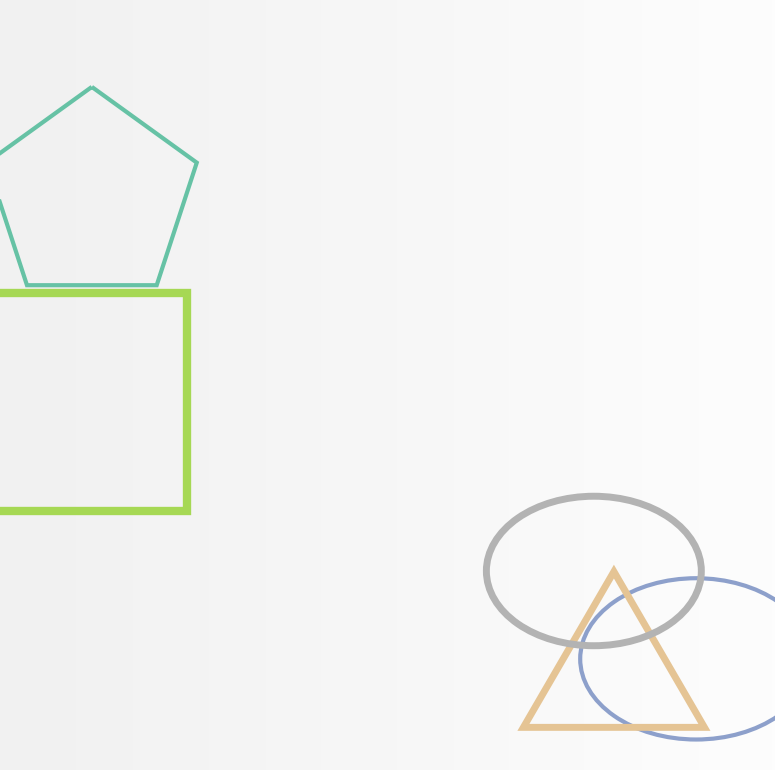[{"shape": "pentagon", "thickness": 1.5, "radius": 0.71, "center": [0.118, 0.745]}, {"shape": "oval", "thickness": 1.5, "radius": 0.75, "center": [0.898, 0.144]}, {"shape": "square", "thickness": 3, "radius": 0.71, "center": [0.1, 0.478]}, {"shape": "triangle", "thickness": 2.5, "radius": 0.67, "center": [0.792, 0.123]}, {"shape": "oval", "thickness": 2.5, "radius": 0.69, "center": [0.766, 0.258]}]